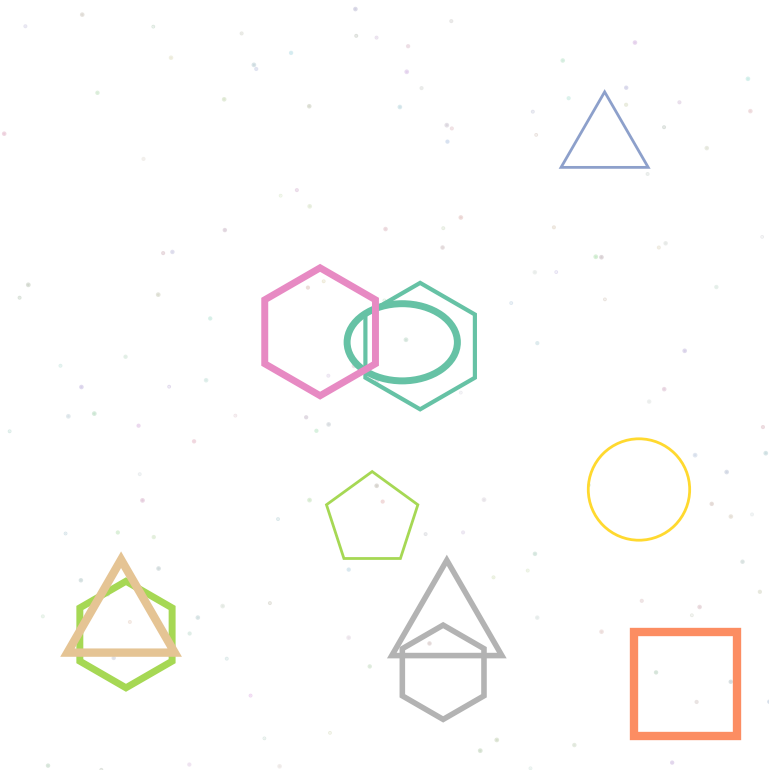[{"shape": "oval", "thickness": 2.5, "radius": 0.36, "center": [0.522, 0.555]}, {"shape": "hexagon", "thickness": 1.5, "radius": 0.41, "center": [0.546, 0.551]}, {"shape": "square", "thickness": 3, "radius": 0.34, "center": [0.89, 0.111]}, {"shape": "triangle", "thickness": 1, "radius": 0.33, "center": [0.785, 0.815]}, {"shape": "hexagon", "thickness": 2.5, "radius": 0.42, "center": [0.416, 0.569]}, {"shape": "hexagon", "thickness": 2.5, "radius": 0.35, "center": [0.164, 0.176]}, {"shape": "pentagon", "thickness": 1, "radius": 0.31, "center": [0.483, 0.325]}, {"shape": "circle", "thickness": 1, "radius": 0.33, "center": [0.83, 0.364]}, {"shape": "triangle", "thickness": 3, "radius": 0.4, "center": [0.157, 0.193]}, {"shape": "triangle", "thickness": 2, "radius": 0.41, "center": [0.58, 0.19]}, {"shape": "hexagon", "thickness": 2, "radius": 0.31, "center": [0.576, 0.127]}]